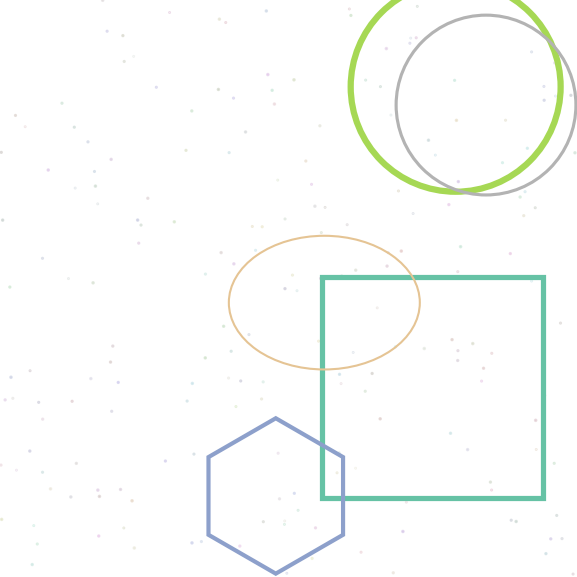[{"shape": "square", "thickness": 2.5, "radius": 0.96, "center": [0.749, 0.328]}, {"shape": "hexagon", "thickness": 2, "radius": 0.67, "center": [0.478, 0.14]}, {"shape": "circle", "thickness": 3, "radius": 0.91, "center": [0.789, 0.849]}, {"shape": "oval", "thickness": 1, "radius": 0.83, "center": [0.562, 0.475]}, {"shape": "circle", "thickness": 1.5, "radius": 0.78, "center": [0.842, 0.817]}]